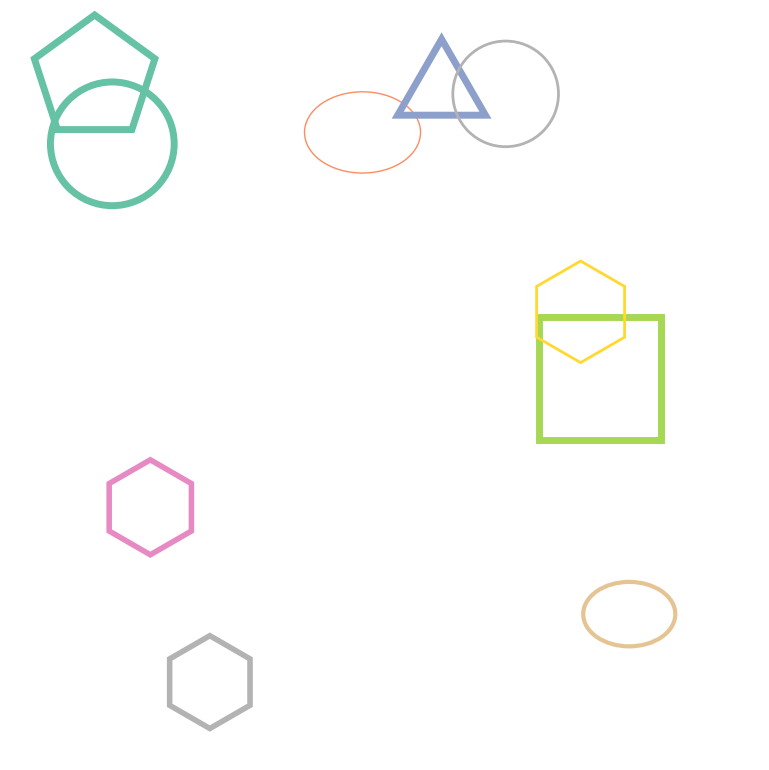[{"shape": "circle", "thickness": 2.5, "radius": 0.4, "center": [0.146, 0.813]}, {"shape": "pentagon", "thickness": 2.5, "radius": 0.41, "center": [0.123, 0.898]}, {"shape": "oval", "thickness": 0.5, "radius": 0.38, "center": [0.471, 0.828]}, {"shape": "triangle", "thickness": 2.5, "radius": 0.33, "center": [0.573, 0.883]}, {"shape": "hexagon", "thickness": 2, "radius": 0.31, "center": [0.195, 0.341]}, {"shape": "square", "thickness": 2.5, "radius": 0.4, "center": [0.779, 0.508]}, {"shape": "hexagon", "thickness": 1, "radius": 0.33, "center": [0.754, 0.595]}, {"shape": "oval", "thickness": 1.5, "radius": 0.3, "center": [0.817, 0.202]}, {"shape": "circle", "thickness": 1, "radius": 0.34, "center": [0.657, 0.878]}, {"shape": "hexagon", "thickness": 2, "radius": 0.3, "center": [0.273, 0.114]}]